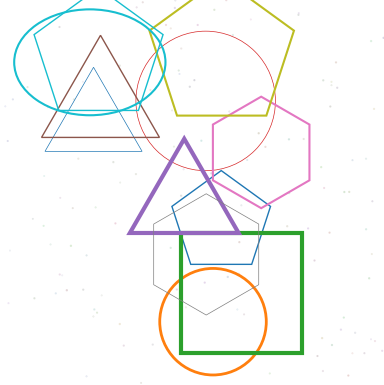[{"shape": "pentagon", "thickness": 1, "radius": 0.67, "center": [0.575, 0.422]}, {"shape": "triangle", "thickness": 0.5, "radius": 0.73, "center": [0.243, 0.68]}, {"shape": "circle", "thickness": 2, "radius": 0.69, "center": [0.553, 0.164]}, {"shape": "square", "thickness": 3, "radius": 0.78, "center": [0.627, 0.239]}, {"shape": "circle", "thickness": 0.5, "radius": 0.91, "center": [0.534, 0.738]}, {"shape": "triangle", "thickness": 3, "radius": 0.82, "center": [0.479, 0.476]}, {"shape": "triangle", "thickness": 1, "radius": 0.88, "center": [0.261, 0.731]}, {"shape": "hexagon", "thickness": 1.5, "radius": 0.72, "center": [0.678, 0.604]}, {"shape": "hexagon", "thickness": 0.5, "radius": 0.79, "center": [0.536, 0.339]}, {"shape": "pentagon", "thickness": 1.5, "radius": 0.99, "center": [0.576, 0.859]}, {"shape": "pentagon", "thickness": 1, "radius": 0.88, "center": [0.256, 0.856]}, {"shape": "oval", "thickness": 1.5, "radius": 0.98, "center": [0.233, 0.838]}]